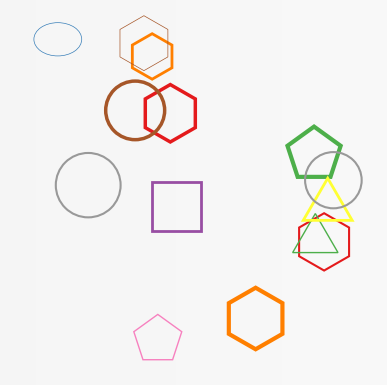[{"shape": "hexagon", "thickness": 1.5, "radius": 0.37, "center": [0.836, 0.372]}, {"shape": "hexagon", "thickness": 2.5, "radius": 0.37, "center": [0.439, 0.706]}, {"shape": "oval", "thickness": 0.5, "radius": 0.31, "center": [0.149, 0.898]}, {"shape": "pentagon", "thickness": 3, "radius": 0.36, "center": [0.81, 0.599]}, {"shape": "triangle", "thickness": 1, "radius": 0.34, "center": [0.814, 0.378]}, {"shape": "square", "thickness": 2, "radius": 0.32, "center": [0.456, 0.463]}, {"shape": "hexagon", "thickness": 3, "radius": 0.4, "center": [0.66, 0.173]}, {"shape": "hexagon", "thickness": 2, "radius": 0.3, "center": [0.393, 0.853]}, {"shape": "triangle", "thickness": 2, "radius": 0.36, "center": [0.846, 0.464]}, {"shape": "hexagon", "thickness": 0.5, "radius": 0.36, "center": [0.371, 0.888]}, {"shape": "circle", "thickness": 2.5, "radius": 0.38, "center": [0.349, 0.713]}, {"shape": "pentagon", "thickness": 1, "radius": 0.33, "center": [0.407, 0.118]}, {"shape": "circle", "thickness": 1.5, "radius": 0.37, "center": [0.86, 0.532]}, {"shape": "circle", "thickness": 1.5, "radius": 0.42, "center": [0.228, 0.519]}]